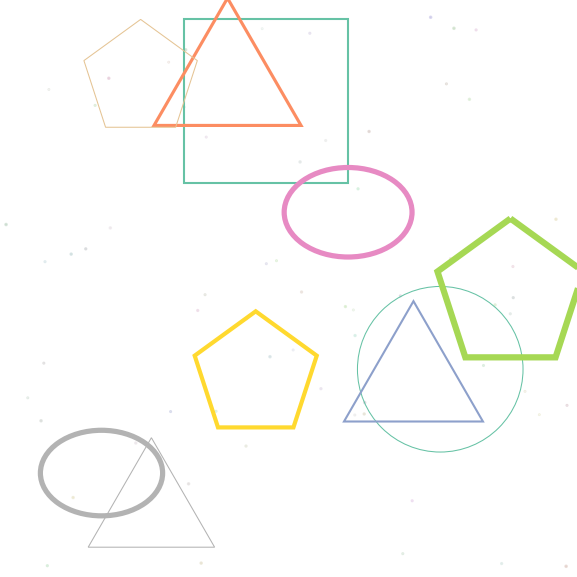[{"shape": "square", "thickness": 1, "radius": 0.71, "center": [0.46, 0.824]}, {"shape": "circle", "thickness": 0.5, "radius": 0.72, "center": [0.762, 0.36]}, {"shape": "triangle", "thickness": 1.5, "radius": 0.73, "center": [0.394, 0.855]}, {"shape": "triangle", "thickness": 1, "radius": 0.69, "center": [0.716, 0.339]}, {"shape": "oval", "thickness": 2.5, "radius": 0.55, "center": [0.603, 0.632]}, {"shape": "pentagon", "thickness": 3, "radius": 0.66, "center": [0.884, 0.488]}, {"shape": "pentagon", "thickness": 2, "radius": 0.56, "center": [0.443, 0.349]}, {"shape": "pentagon", "thickness": 0.5, "radius": 0.52, "center": [0.244, 0.862]}, {"shape": "oval", "thickness": 2.5, "radius": 0.53, "center": [0.176, 0.18]}, {"shape": "triangle", "thickness": 0.5, "radius": 0.63, "center": [0.262, 0.115]}]